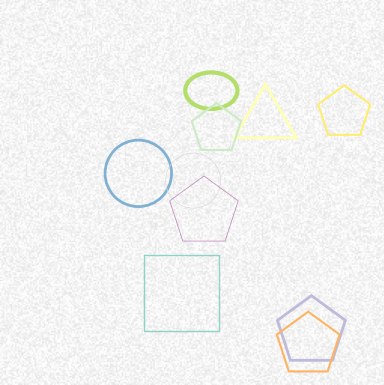[{"shape": "square", "thickness": 1, "radius": 0.49, "center": [0.471, 0.239]}, {"shape": "triangle", "thickness": 2, "radius": 0.46, "center": [0.689, 0.689]}, {"shape": "pentagon", "thickness": 2, "radius": 0.46, "center": [0.809, 0.139]}, {"shape": "circle", "thickness": 2, "radius": 0.43, "center": [0.359, 0.55]}, {"shape": "pentagon", "thickness": 1.5, "radius": 0.43, "center": [0.801, 0.105]}, {"shape": "oval", "thickness": 3, "radius": 0.34, "center": [0.549, 0.764]}, {"shape": "circle", "thickness": 0.5, "radius": 0.36, "center": [0.502, 0.531]}, {"shape": "pentagon", "thickness": 0.5, "radius": 0.47, "center": [0.53, 0.449]}, {"shape": "pentagon", "thickness": 1.5, "radius": 0.34, "center": [0.562, 0.665]}, {"shape": "pentagon", "thickness": 1.5, "radius": 0.35, "center": [0.894, 0.707]}]